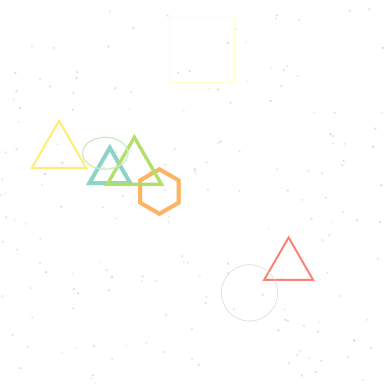[{"shape": "triangle", "thickness": 3, "radius": 0.31, "center": [0.285, 0.555]}, {"shape": "square", "thickness": 0.5, "radius": 0.42, "center": [0.524, 0.873]}, {"shape": "triangle", "thickness": 1.5, "radius": 0.37, "center": [0.75, 0.31]}, {"shape": "hexagon", "thickness": 3, "radius": 0.29, "center": [0.414, 0.503]}, {"shape": "triangle", "thickness": 2.5, "radius": 0.41, "center": [0.349, 0.562]}, {"shape": "circle", "thickness": 0.5, "radius": 0.37, "center": [0.648, 0.239]}, {"shape": "oval", "thickness": 1, "radius": 0.29, "center": [0.274, 0.602]}, {"shape": "triangle", "thickness": 1.5, "radius": 0.41, "center": [0.153, 0.604]}]